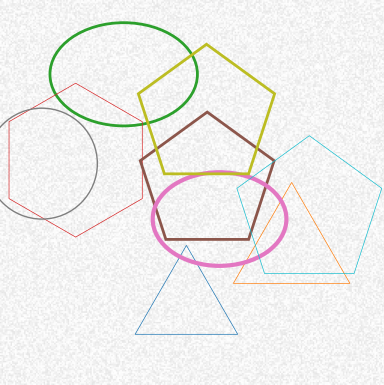[{"shape": "triangle", "thickness": 0.5, "radius": 0.77, "center": [0.484, 0.209]}, {"shape": "triangle", "thickness": 0.5, "radius": 0.87, "center": [0.757, 0.351]}, {"shape": "oval", "thickness": 2, "radius": 0.96, "center": [0.321, 0.807]}, {"shape": "hexagon", "thickness": 0.5, "radius": 1.0, "center": [0.197, 0.584]}, {"shape": "pentagon", "thickness": 2, "radius": 0.91, "center": [0.538, 0.526]}, {"shape": "oval", "thickness": 3, "radius": 0.87, "center": [0.57, 0.431]}, {"shape": "circle", "thickness": 1, "radius": 0.72, "center": [0.109, 0.575]}, {"shape": "pentagon", "thickness": 2, "radius": 0.93, "center": [0.536, 0.699]}, {"shape": "pentagon", "thickness": 0.5, "radius": 0.99, "center": [0.803, 0.45]}]